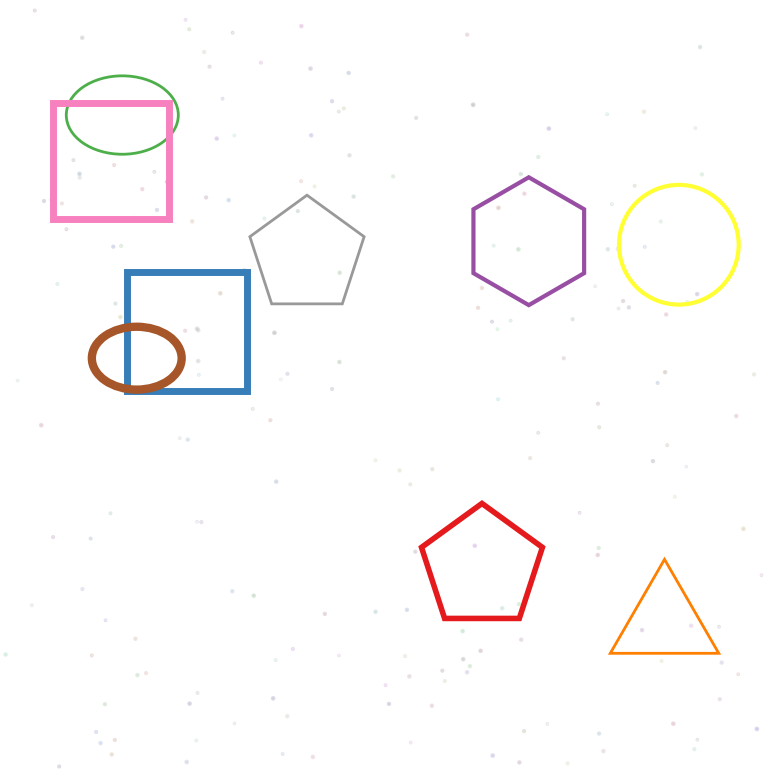[{"shape": "pentagon", "thickness": 2, "radius": 0.41, "center": [0.626, 0.264]}, {"shape": "square", "thickness": 2.5, "radius": 0.39, "center": [0.243, 0.57]}, {"shape": "oval", "thickness": 1, "radius": 0.36, "center": [0.159, 0.851]}, {"shape": "hexagon", "thickness": 1.5, "radius": 0.41, "center": [0.687, 0.687]}, {"shape": "triangle", "thickness": 1, "radius": 0.41, "center": [0.863, 0.192]}, {"shape": "circle", "thickness": 1.5, "radius": 0.39, "center": [0.882, 0.682]}, {"shape": "oval", "thickness": 3, "radius": 0.29, "center": [0.178, 0.535]}, {"shape": "square", "thickness": 2.5, "radius": 0.38, "center": [0.144, 0.791]}, {"shape": "pentagon", "thickness": 1, "radius": 0.39, "center": [0.399, 0.668]}]